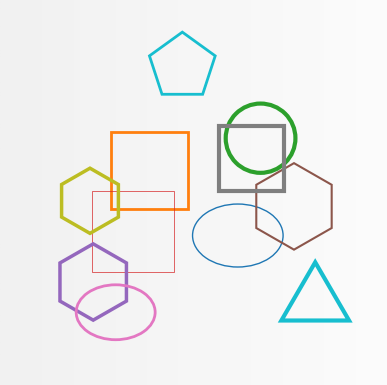[{"shape": "oval", "thickness": 1, "radius": 0.58, "center": [0.614, 0.388]}, {"shape": "square", "thickness": 2, "radius": 0.5, "center": [0.386, 0.557]}, {"shape": "circle", "thickness": 3, "radius": 0.45, "center": [0.672, 0.641]}, {"shape": "square", "thickness": 0.5, "radius": 0.53, "center": [0.344, 0.399]}, {"shape": "hexagon", "thickness": 2.5, "radius": 0.5, "center": [0.241, 0.268]}, {"shape": "hexagon", "thickness": 1.5, "radius": 0.56, "center": [0.759, 0.464]}, {"shape": "oval", "thickness": 2, "radius": 0.51, "center": [0.298, 0.189]}, {"shape": "square", "thickness": 3, "radius": 0.42, "center": [0.649, 0.588]}, {"shape": "hexagon", "thickness": 2.5, "radius": 0.42, "center": [0.232, 0.478]}, {"shape": "pentagon", "thickness": 2, "radius": 0.45, "center": [0.471, 0.827]}, {"shape": "triangle", "thickness": 3, "radius": 0.5, "center": [0.813, 0.218]}]